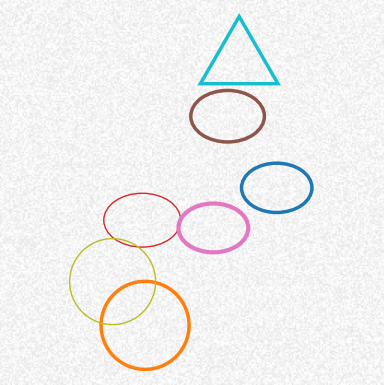[{"shape": "oval", "thickness": 2.5, "radius": 0.46, "center": [0.719, 0.512]}, {"shape": "circle", "thickness": 2.5, "radius": 0.57, "center": [0.377, 0.155]}, {"shape": "oval", "thickness": 1, "radius": 0.5, "center": [0.369, 0.428]}, {"shape": "oval", "thickness": 2.5, "radius": 0.48, "center": [0.591, 0.698]}, {"shape": "oval", "thickness": 3, "radius": 0.45, "center": [0.554, 0.408]}, {"shape": "circle", "thickness": 1, "radius": 0.56, "center": [0.293, 0.269]}, {"shape": "triangle", "thickness": 2.5, "radius": 0.58, "center": [0.621, 0.841]}]